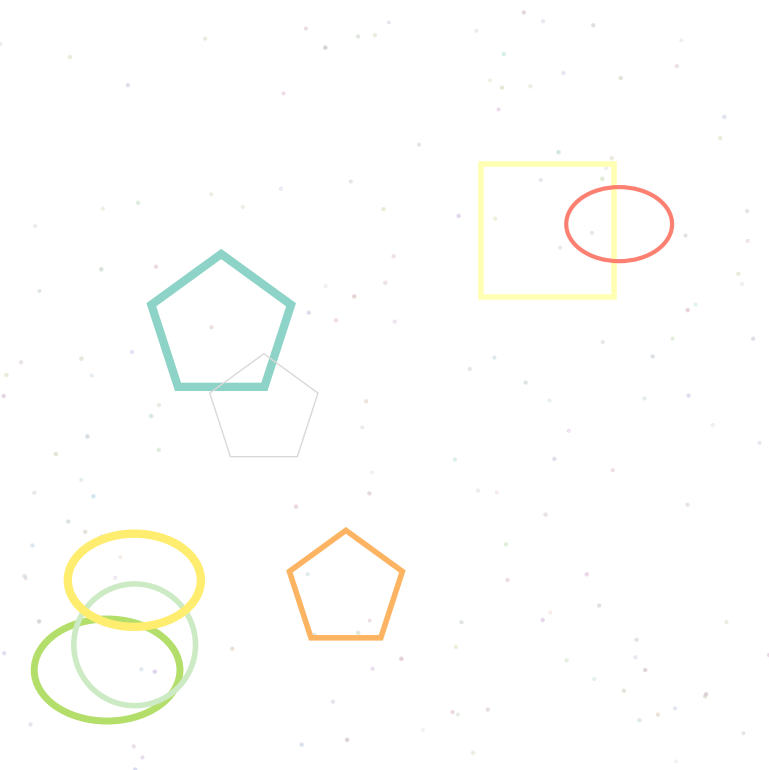[{"shape": "pentagon", "thickness": 3, "radius": 0.48, "center": [0.287, 0.575]}, {"shape": "square", "thickness": 2, "radius": 0.43, "center": [0.711, 0.701]}, {"shape": "oval", "thickness": 1.5, "radius": 0.34, "center": [0.804, 0.709]}, {"shape": "pentagon", "thickness": 2, "radius": 0.39, "center": [0.449, 0.234]}, {"shape": "oval", "thickness": 2.5, "radius": 0.47, "center": [0.139, 0.13]}, {"shape": "pentagon", "thickness": 0.5, "radius": 0.37, "center": [0.343, 0.467]}, {"shape": "circle", "thickness": 2, "radius": 0.4, "center": [0.175, 0.163]}, {"shape": "oval", "thickness": 3, "radius": 0.43, "center": [0.174, 0.246]}]